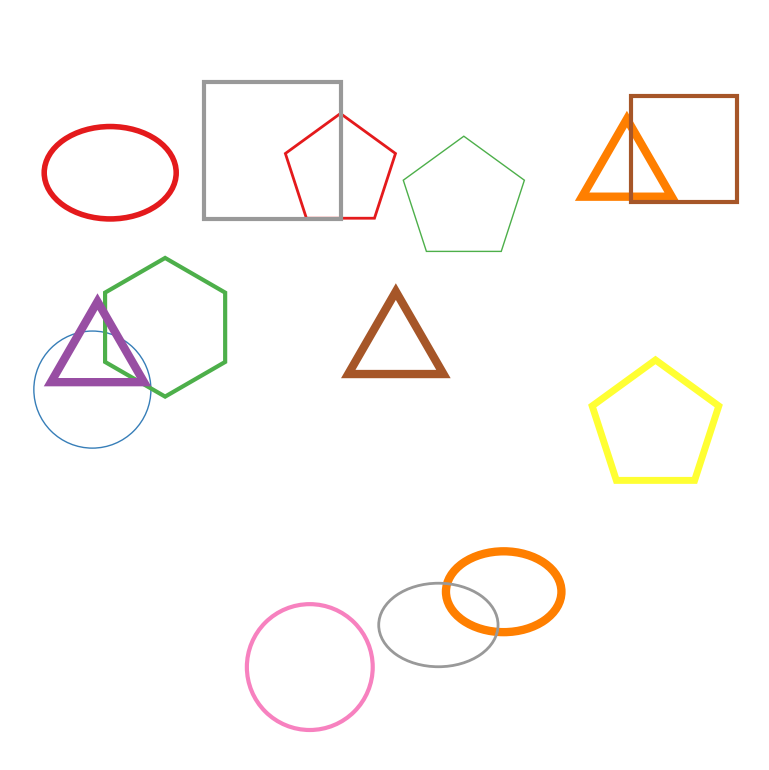[{"shape": "oval", "thickness": 2, "radius": 0.43, "center": [0.143, 0.776]}, {"shape": "pentagon", "thickness": 1, "radius": 0.38, "center": [0.442, 0.777]}, {"shape": "circle", "thickness": 0.5, "radius": 0.38, "center": [0.12, 0.494]}, {"shape": "hexagon", "thickness": 1.5, "radius": 0.45, "center": [0.214, 0.575]}, {"shape": "pentagon", "thickness": 0.5, "radius": 0.41, "center": [0.602, 0.74]}, {"shape": "triangle", "thickness": 3, "radius": 0.35, "center": [0.127, 0.539]}, {"shape": "triangle", "thickness": 3, "radius": 0.34, "center": [0.814, 0.778]}, {"shape": "oval", "thickness": 3, "radius": 0.37, "center": [0.654, 0.232]}, {"shape": "pentagon", "thickness": 2.5, "radius": 0.43, "center": [0.851, 0.446]}, {"shape": "square", "thickness": 1.5, "radius": 0.34, "center": [0.889, 0.807]}, {"shape": "triangle", "thickness": 3, "radius": 0.36, "center": [0.514, 0.55]}, {"shape": "circle", "thickness": 1.5, "radius": 0.41, "center": [0.402, 0.134]}, {"shape": "oval", "thickness": 1, "radius": 0.39, "center": [0.569, 0.188]}, {"shape": "square", "thickness": 1.5, "radius": 0.45, "center": [0.354, 0.804]}]